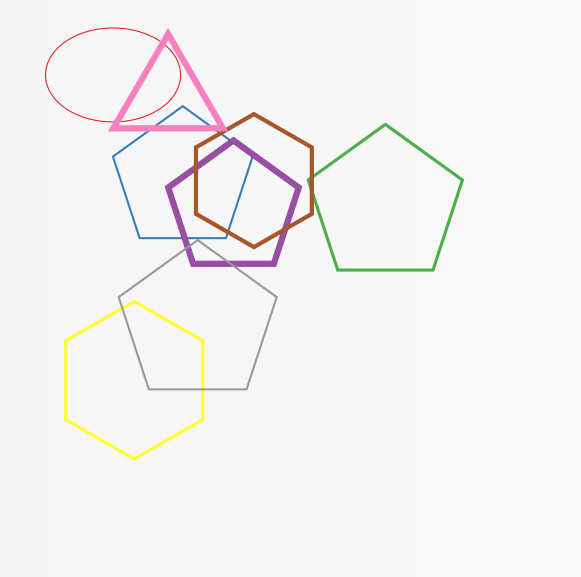[{"shape": "oval", "thickness": 0.5, "radius": 0.58, "center": [0.194, 0.869]}, {"shape": "pentagon", "thickness": 1, "radius": 0.63, "center": [0.314, 0.689]}, {"shape": "pentagon", "thickness": 1.5, "radius": 0.7, "center": [0.663, 0.644]}, {"shape": "pentagon", "thickness": 3, "radius": 0.59, "center": [0.402, 0.638]}, {"shape": "hexagon", "thickness": 1.5, "radius": 0.68, "center": [0.231, 0.341]}, {"shape": "hexagon", "thickness": 2, "radius": 0.58, "center": [0.437, 0.686]}, {"shape": "triangle", "thickness": 3, "radius": 0.54, "center": [0.289, 0.831]}, {"shape": "pentagon", "thickness": 1, "radius": 0.71, "center": [0.34, 0.44]}]